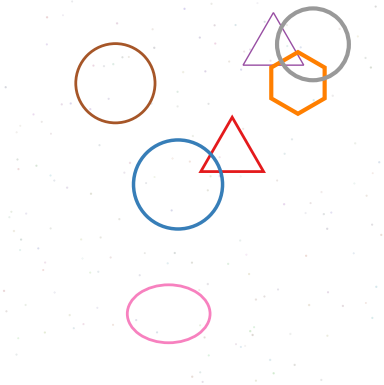[{"shape": "triangle", "thickness": 2, "radius": 0.47, "center": [0.603, 0.601]}, {"shape": "circle", "thickness": 2.5, "radius": 0.58, "center": [0.462, 0.521]}, {"shape": "triangle", "thickness": 1, "radius": 0.45, "center": [0.71, 0.876]}, {"shape": "hexagon", "thickness": 3, "radius": 0.4, "center": [0.774, 0.785]}, {"shape": "circle", "thickness": 2, "radius": 0.51, "center": [0.3, 0.784]}, {"shape": "oval", "thickness": 2, "radius": 0.54, "center": [0.438, 0.185]}, {"shape": "circle", "thickness": 3, "radius": 0.47, "center": [0.813, 0.885]}]